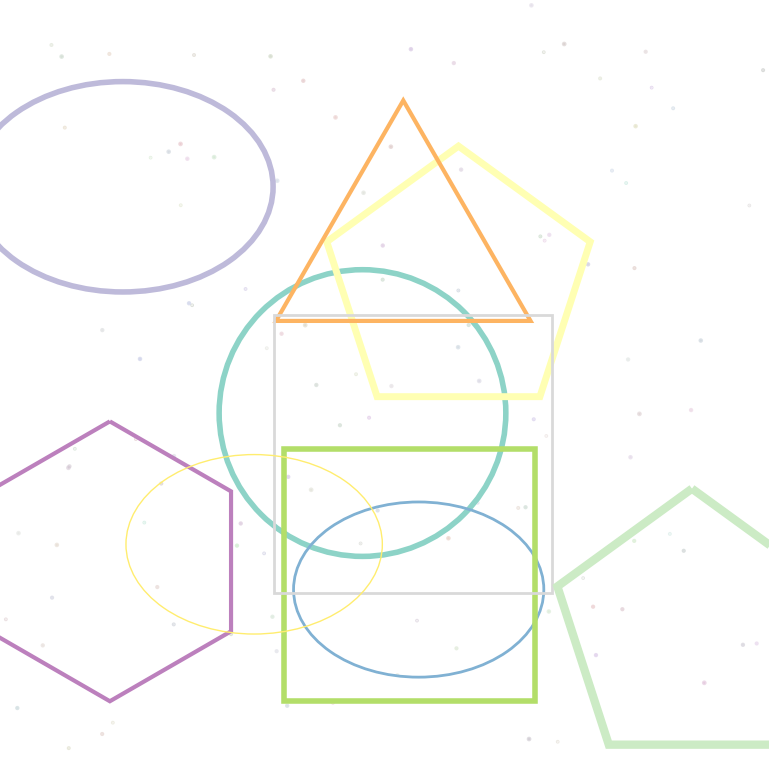[{"shape": "circle", "thickness": 2, "radius": 0.93, "center": [0.471, 0.464]}, {"shape": "pentagon", "thickness": 2.5, "radius": 0.9, "center": [0.595, 0.63]}, {"shape": "oval", "thickness": 2, "radius": 0.98, "center": [0.16, 0.757]}, {"shape": "oval", "thickness": 1, "radius": 0.81, "center": [0.544, 0.234]}, {"shape": "triangle", "thickness": 1.5, "radius": 0.95, "center": [0.524, 0.679]}, {"shape": "square", "thickness": 2, "radius": 0.82, "center": [0.532, 0.253]}, {"shape": "square", "thickness": 1, "radius": 0.9, "center": [0.536, 0.411]}, {"shape": "hexagon", "thickness": 1.5, "radius": 0.91, "center": [0.143, 0.271]}, {"shape": "pentagon", "thickness": 3, "radius": 0.92, "center": [0.899, 0.182]}, {"shape": "oval", "thickness": 0.5, "radius": 0.83, "center": [0.33, 0.293]}]